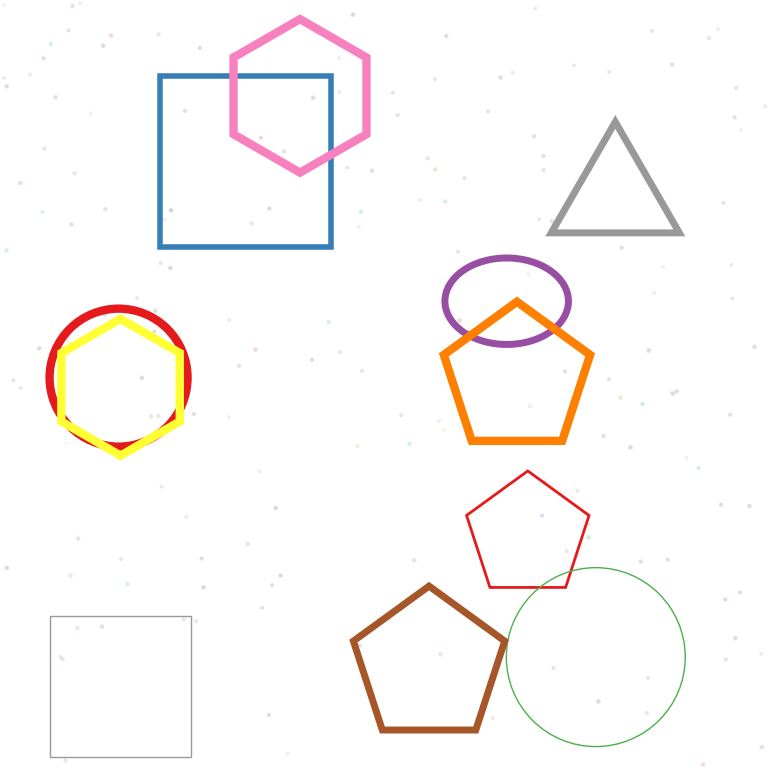[{"shape": "circle", "thickness": 3, "radius": 0.45, "center": [0.154, 0.51]}, {"shape": "pentagon", "thickness": 1, "radius": 0.42, "center": [0.685, 0.305]}, {"shape": "square", "thickness": 2, "radius": 0.56, "center": [0.319, 0.79]}, {"shape": "circle", "thickness": 0.5, "radius": 0.58, "center": [0.774, 0.147]}, {"shape": "oval", "thickness": 2.5, "radius": 0.4, "center": [0.658, 0.609]}, {"shape": "pentagon", "thickness": 3, "radius": 0.5, "center": [0.671, 0.508]}, {"shape": "hexagon", "thickness": 3, "radius": 0.44, "center": [0.157, 0.497]}, {"shape": "pentagon", "thickness": 2.5, "radius": 0.52, "center": [0.557, 0.136]}, {"shape": "hexagon", "thickness": 3, "radius": 0.5, "center": [0.39, 0.876]}, {"shape": "square", "thickness": 0.5, "radius": 0.46, "center": [0.157, 0.108]}, {"shape": "triangle", "thickness": 2.5, "radius": 0.48, "center": [0.799, 0.746]}]